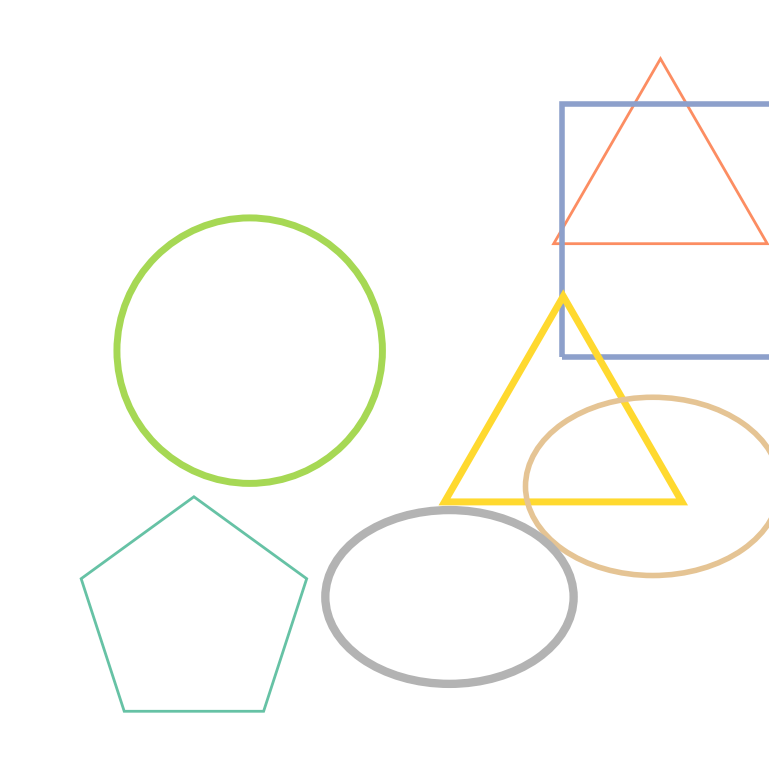[{"shape": "pentagon", "thickness": 1, "radius": 0.77, "center": [0.252, 0.201]}, {"shape": "triangle", "thickness": 1, "radius": 0.8, "center": [0.858, 0.764]}, {"shape": "square", "thickness": 2, "radius": 0.82, "center": [0.894, 0.701]}, {"shape": "circle", "thickness": 2.5, "radius": 0.86, "center": [0.324, 0.545]}, {"shape": "triangle", "thickness": 2.5, "radius": 0.89, "center": [0.732, 0.437]}, {"shape": "oval", "thickness": 2, "radius": 0.83, "center": [0.848, 0.368]}, {"shape": "oval", "thickness": 3, "radius": 0.81, "center": [0.584, 0.225]}]